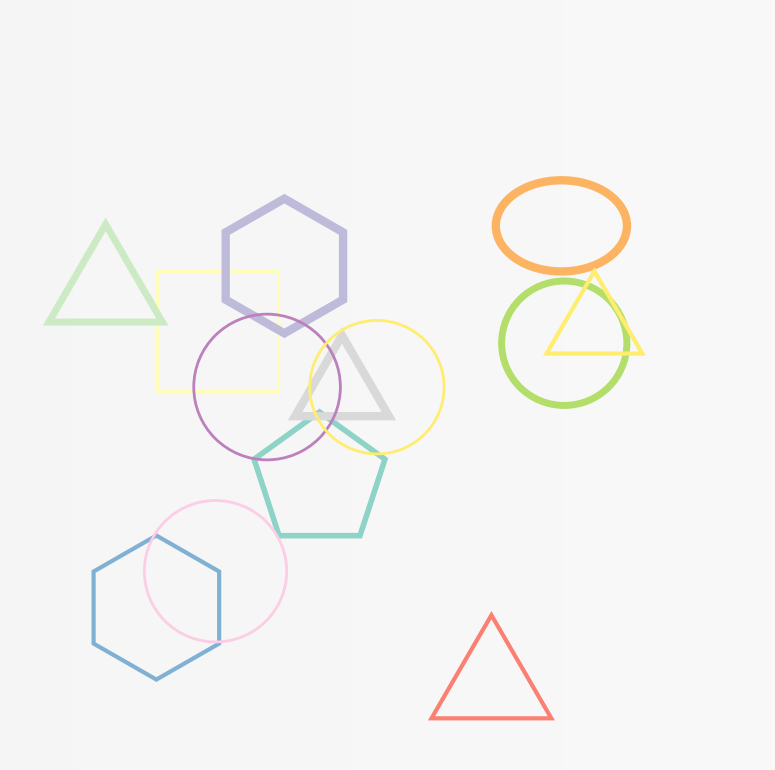[{"shape": "pentagon", "thickness": 2, "radius": 0.44, "center": [0.412, 0.376]}, {"shape": "square", "thickness": 1, "radius": 0.39, "center": [0.281, 0.57]}, {"shape": "hexagon", "thickness": 3, "radius": 0.44, "center": [0.367, 0.655]}, {"shape": "triangle", "thickness": 1.5, "radius": 0.45, "center": [0.634, 0.112]}, {"shape": "hexagon", "thickness": 1.5, "radius": 0.47, "center": [0.202, 0.211]}, {"shape": "oval", "thickness": 3, "radius": 0.42, "center": [0.724, 0.707]}, {"shape": "circle", "thickness": 2.5, "radius": 0.4, "center": [0.728, 0.554]}, {"shape": "circle", "thickness": 1, "radius": 0.46, "center": [0.278, 0.258]}, {"shape": "triangle", "thickness": 3, "radius": 0.35, "center": [0.441, 0.494]}, {"shape": "circle", "thickness": 1, "radius": 0.47, "center": [0.345, 0.497]}, {"shape": "triangle", "thickness": 2.5, "radius": 0.42, "center": [0.136, 0.624]}, {"shape": "circle", "thickness": 1, "radius": 0.43, "center": [0.486, 0.497]}, {"shape": "triangle", "thickness": 1.5, "radius": 0.36, "center": [0.767, 0.576]}]